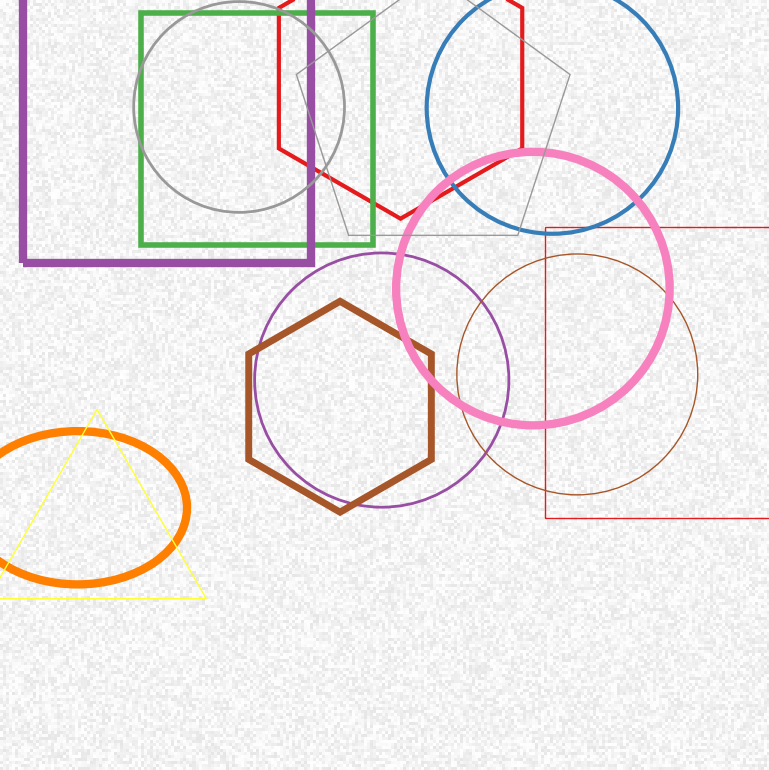[{"shape": "hexagon", "thickness": 1.5, "radius": 0.91, "center": [0.52, 0.898]}, {"shape": "square", "thickness": 0.5, "radius": 0.94, "center": [0.897, 0.516]}, {"shape": "circle", "thickness": 1.5, "radius": 0.82, "center": [0.717, 0.86]}, {"shape": "square", "thickness": 2, "radius": 0.75, "center": [0.333, 0.832]}, {"shape": "square", "thickness": 3, "radius": 0.93, "center": [0.217, 0.846]}, {"shape": "circle", "thickness": 1, "radius": 0.83, "center": [0.496, 0.506]}, {"shape": "oval", "thickness": 3, "radius": 0.71, "center": [0.101, 0.341]}, {"shape": "triangle", "thickness": 0.5, "radius": 0.82, "center": [0.126, 0.304]}, {"shape": "circle", "thickness": 0.5, "radius": 0.78, "center": [0.75, 0.514]}, {"shape": "hexagon", "thickness": 2.5, "radius": 0.68, "center": [0.442, 0.472]}, {"shape": "circle", "thickness": 3, "radius": 0.89, "center": [0.692, 0.625]}, {"shape": "pentagon", "thickness": 0.5, "radius": 0.93, "center": [0.563, 0.846]}, {"shape": "circle", "thickness": 1, "radius": 0.68, "center": [0.311, 0.861]}]